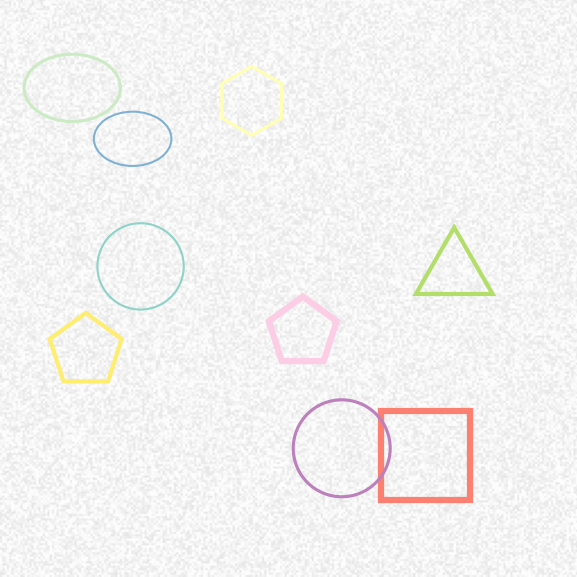[{"shape": "circle", "thickness": 1, "radius": 0.37, "center": [0.243, 0.538]}, {"shape": "hexagon", "thickness": 1.5, "radius": 0.3, "center": [0.436, 0.825]}, {"shape": "square", "thickness": 3, "radius": 0.39, "center": [0.737, 0.21]}, {"shape": "oval", "thickness": 1, "radius": 0.34, "center": [0.23, 0.759]}, {"shape": "triangle", "thickness": 2, "radius": 0.38, "center": [0.787, 0.528]}, {"shape": "pentagon", "thickness": 3, "radius": 0.31, "center": [0.524, 0.424]}, {"shape": "circle", "thickness": 1.5, "radius": 0.42, "center": [0.592, 0.223]}, {"shape": "oval", "thickness": 1.5, "radius": 0.42, "center": [0.125, 0.847]}, {"shape": "pentagon", "thickness": 2, "radius": 0.33, "center": [0.148, 0.392]}]